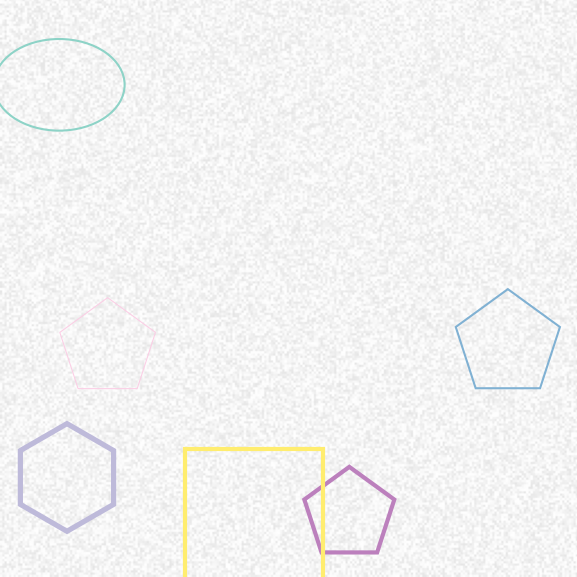[{"shape": "oval", "thickness": 1, "radius": 0.57, "center": [0.102, 0.852]}, {"shape": "hexagon", "thickness": 2.5, "radius": 0.47, "center": [0.116, 0.172]}, {"shape": "pentagon", "thickness": 1, "radius": 0.47, "center": [0.879, 0.404]}, {"shape": "pentagon", "thickness": 0.5, "radius": 0.44, "center": [0.186, 0.397]}, {"shape": "pentagon", "thickness": 2, "radius": 0.41, "center": [0.605, 0.109]}, {"shape": "square", "thickness": 2, "radius": 0.6, "center": [0.44, 0.101]}]